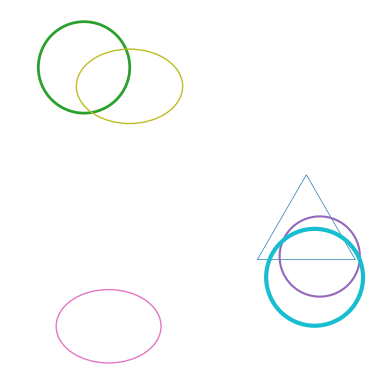[{"shape": "triangle", "thickness": 0.5, "radius": 0.74, "center": [0.796, 0.399]}, {"shape": "circle", "thickness": 2, "radius": 0.59, "center": [0.218, 0.825]}, {"shape": "circle", "thickness": 1.5, "radius": 0.52, "center": [0.83, 0.334]}, {"shape": "oval", "thickness": 1, "radius": 0.68, "center": [0.282, 0.153]}, {"shape": "oval", "thickness": 1, "radius": 0.69, "center": [0.336, 0.776]}, {"shape": "circle", "thickness": 3, "radius": 0.63, "center": [0.817, 0.28]}]